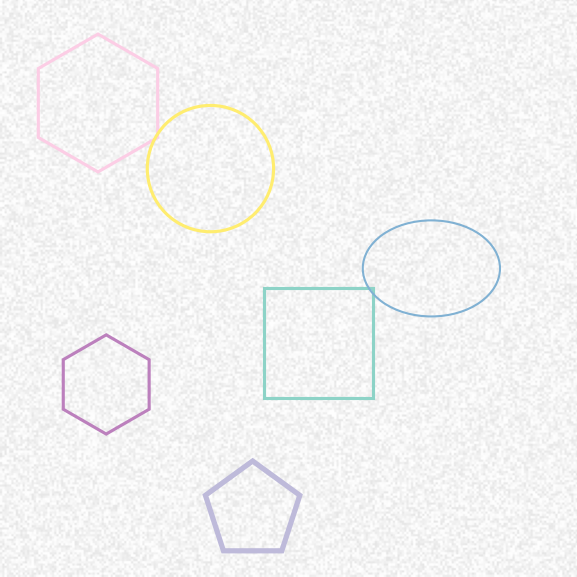[{"shape": "square", "thickness": 1.5, "radius": 0.48, "center": [0.552, 0.405]}, {"shape": "pentagon", "thickness": 2.5, "radius": 0.43, "center": [0.437, 0.115]}, {"shape": "oval", "thickness": 1, "radius": 0.59, "center": [0.747, 0.534]}, {"shape": "hexagon", "thickness": 1.5, "radius": 0.6, "center": [0.17, 0.821]}, {"shape": "hexagon", "thickness": 1.5, "radius": 0.43, "center": [0.184, 0.333]}, {"shape": "circle", "thickness": 1.5, "radius": 0.55, "center": [0.364, 0.707]}]